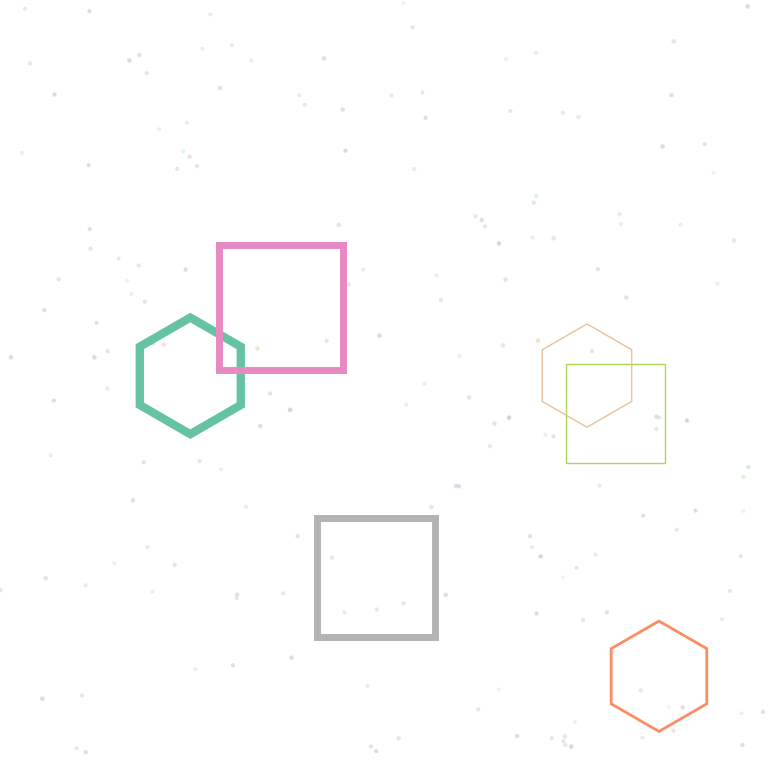[{"shape": "hexagon", "thickness": 3, "radius": 0.38, "center": [0.247, 0.512]}, {"shape": "hexagon", "thickness": 1, "radius": 0.36, "center": [0.856, 0.122]}, {"shape": "square", "thickness": 2.5, "radius": 0.41, "center": [0.365, 0.6]}, {"shape": "square", "thickness": 0.5, "radius": 0.32, "center": [0.799, 0.463]}, {"shape": "hexagon", "thickness": 0.5, "radius": 0.34, "center": [0.762, 0.512]}, {"shape": "square", "thickness": 2.5, "radius": 0.38, "center": [0.489, 0.25]}]